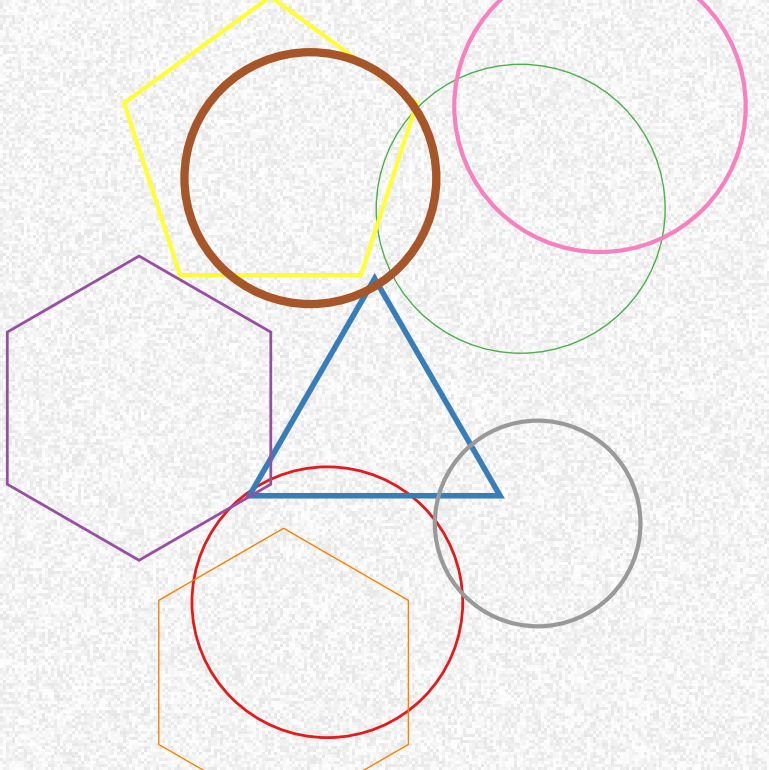[{"shape": "circle", "thickness": 1, "radius": 0.88, "center": [0.425, 0.218]}, {"shape": "triangle", "thickness": 2, "radius": 0.94, "center": [0.487, 0.45]}, {"shape": "circle", "thickness": 0.5, "radius": 0.94, "center": [0.676, 0.729]}, {"shape": "hexagon", "thickness": 1, "radius": 0.99, "center": [0.181, 0.47]}, {"shape": "hexagon", "thickness": 0.5, "radius": 0.94, "center": [0.368, 0.127]}, {"shape": "pentagon", "thickness": 1.5, "radius": 1.0, "center": [0.351, 0.804]}, {"shape": "circle", "thickness": 3, "radius": 0.82, "center": [0.403, 0.769]}, {"shape": "circle", "thickness": 1.5, "radius": 0.95, "center": [0.779, 0.862]}, {"shape": "circle", "thickness": 1.5, "radius": 0.67, "center": [0.698, 0.32]}]